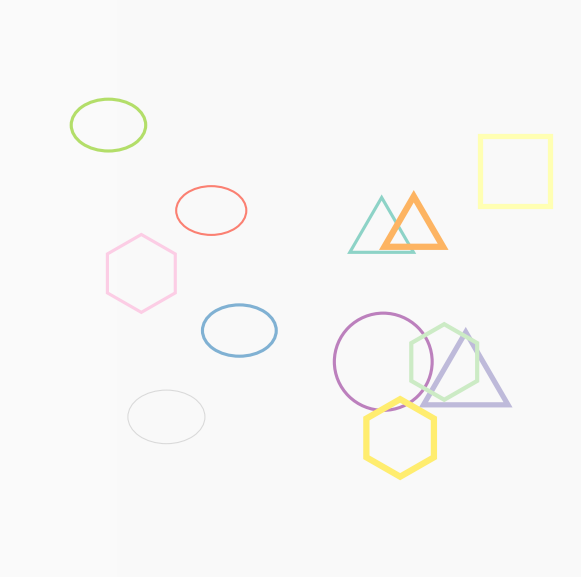[{"shape": "triangle", "thickness": 1.5, "radius": 0.32, "center": [0.657, 0.594]}, {"shape": "square", "thickness": 2.5, "radius": 0.3, "center": [0.885, 0.703]}, {"shape": "triangle", "thickness": 2.5, "radius": 0.42, "center": [0.801, 0.34]}, {"shape": "oval", "thickness": 1, "radius": 0.3, "center": [0.363, 0.635]}, {"shape": "oval", "thickness": 1.5, "radius": 0.32, "center": [0.412, 0.427]}, {"shape": "triangle", "thickness": 3, "radius": 0.29, "center": [0.712, 0.601]}, {"shape": "oval", "thickness": 1.5, "radius": 0.32, "center": [0.187, 0.783]}, {"shape": "hexagon", "thickness": 1.5, "radius": 0.34, "center": [0.243, 0.526]}, {"shape": "oval", "thickness": 0.5, "radius": 0.33, "center": [0.286, 0.277]}, {"shape": "circle", "thickness": 1.5, "radius": 0.42, "center": [0.659, 0.373]}, {"shape": "hexagon", "thickness": 2, "radius": 0.33, "center": [0.764, 0.372]}, {"shape": "hexagon", "thickness": 3, "radius": 0.34, "center": [0.688, 0.241]}]